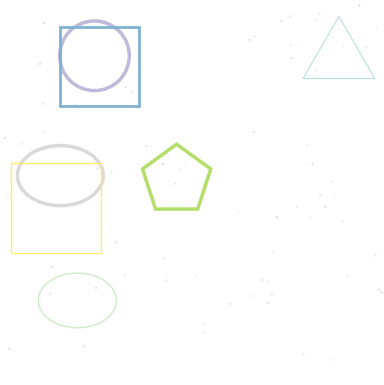[{"shape": "triangle", "thickness": 0.5, "radius": 0.54, "center": [0.88, 0.85]}, {"shape": "circle", "thickness": 2.5, "radius": 0.45, "center": [0.245, 0.855]}, {"shape": "square", "thickness": 2, "radius": 0.51, "center": [0.259, 0.827]}, {"shape": "pentagon", "thickness": 2.5, "radius": 0.47, "center": [0.459, 0.532]}, {"shape": "oval", "thickness": 2.5, "radius": 0.56, "center": [0.157, 0.544]}, {"shape": "oval", "thickness": 1, "radius": 0.51, "center": [0.201, 0.22]}, {"shape": "square", "thickness": 1, "radius": 0.58, "center": [0.146, 0.46]}]